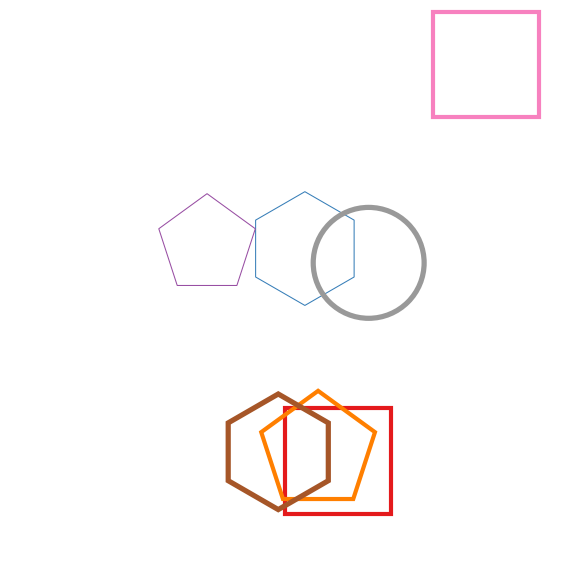[{"shape": "square", "thickness": 2, "radius": 0.46, "center": [0.585, 0.201]}, {"shape": "hexagon", "thickness": 0.5, "radius": 0.49, "center": [0.528, 0.569]}, {"shape": "pentagon", "thickness": 0.5, "radius": 0.44, "center": [0.359, 0.576]}, {"shape": "pentagon", "thickness": 2, "radius": 0.52, "center": [0.551, 0.219]}, {"shape": "hexagon", "thickness": 2.5, "radius": 0.5, "center": [0.482, 0.217]}, {"shape": "square", "thickness": 2, "radius": 0.46, "center": [0.842, 0.888]}, {"shape": "circle", "thickness": 2.5, "radius": 0.48, "center": [0.638, 0.544]}]